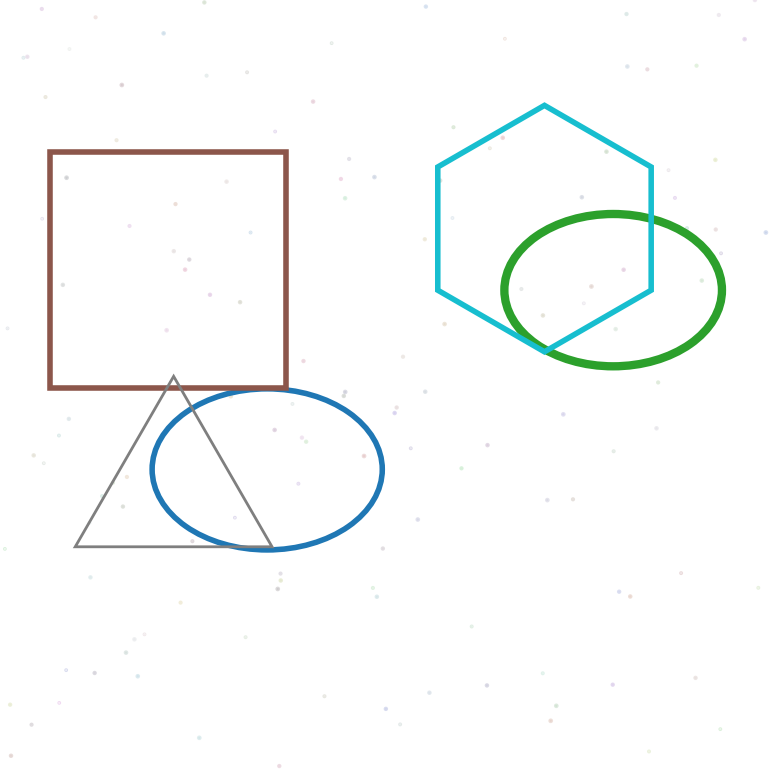[{"shape": "oval", "thickness": 2, "radius": 0.75, "center": [0.347, 0.39]}, {"shape": "oval", "thickness": 3, "radius": 0.71, "center": [0.796, 0.623]}, {"shape": "square", "thickness": 2, "radius": 0.77, "center": [0.219, 0.649]}, {"shape": "triangle", "thickness": 1, "radius": 0.74, "center": [0.226, 0.364]}, {"shape": "hexagon", "thickness": 2, "radius": 0.8, "center": [0.707, 0.703]}]